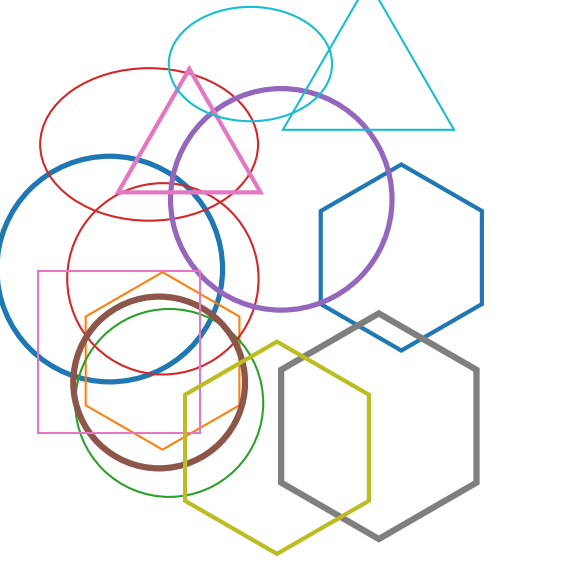[{"shape": "hexagon", "thickness": 2, "radius": 0.81, "center": [0.695, 0.553]}, {"shape": "circle", "thickness": 2.5, "radius": 0.98, "center": [0.19, 0.533]}, {"shape": "hexagon", "thickness": 1, "radius": 0.77, "center": [0.281, 0.374]}, {"shape": "circle", "thickness": 1, "radius": 0.81, "center": [0.293, 0.301]}, {"shape": "circle", "thickness": 1, "radius": 0.83, "center": [0.282, 0.516]}, {"shape": "oval", "thickness": 1, "radius": 0.94, "center": [0.258, 0.749]}, {"shape": "circle", "thickness": 2.5, "radius": 0.96, "center": [0.487, 0.654]}, {"shape": "circle", "thickness": 3, "radius": 0.74, "center": [0.276, 0.337]}, {"shape": "square", "thickness": 1, "radius": 0.7, "center": [0.206, 0.389]}, {"shape": "triangle", "thickness": 2, "radius": 0.71, "center": [0.328, 0.737]}, {"shape": "hexagon", "thickness": 3, "radius": 0.98, "center": [0.656, 0.261]}, {"shape": "hexagon", "thickness": 2, "radius": 0.92, "center": [0.48, 0.224]}, {"shape": "oval", "thickness": 1, "radius": 0.71, "center": [0.434, 0.888]}, {"shape": "triangle", "thickness": 1, "radius": 0.86, "center": [0.638, 0.86]}]